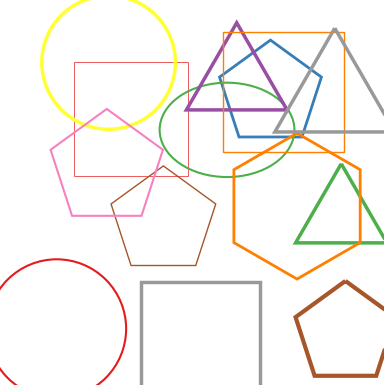[{"shape": "circle", "thickness": 1.5, "radius": 0.9, "center": [0.147, 0.146]}, {"shape": "square", "thickness": 0.5, "radius": 0.74, "center": [0.34, 0.692]}, {"shape": "pentagon", "thickness": 2, "radius": 0.7, "center": [0.703, 0.757]}, {"shape": "oval", "thickness": 1.5, "radius": 0.88, "center": [0.59, 0.663]}, {"shape": "triangle", "thickness": 2.5, "radius": 0.68, "center": [0.886, 0.438]}, {"shape": "triangle", "thickness": 2.5, "radius": 0.75, "center": [0.615, 0.79]}, {"shape": "hexagon", "thickness": 2, "radius": 0.95, "center": [0.772, 0.465]}, {"shape": "square", "thickness": 1, "radius": 0.78, "center": [0.737, 0.761]}, {"shape": "circle", "thickness": 2.5, "radius": 0.87, "center": [0.282, 0.838]}, {"shape": "pentagon", "thickness": 1, "radius": 0.71, "center": [0.424, 0.426]}, {"shape": "pentagon", "thickness": 3, "radius": 0.68, "center": [0.897, 0.134]}, {"shape": "pentagon", "thickness": 1.5, "radius": 0.77, "center": [0.277, 0.564]}, {"shape": "square", "thickness": 2.5, "radius": 0.77, "center": [0.52, 0.113]}, {"shape": "triangle", "thickness": 2.5, "radius": 0.9, "center": [0.87, 0.747]}]